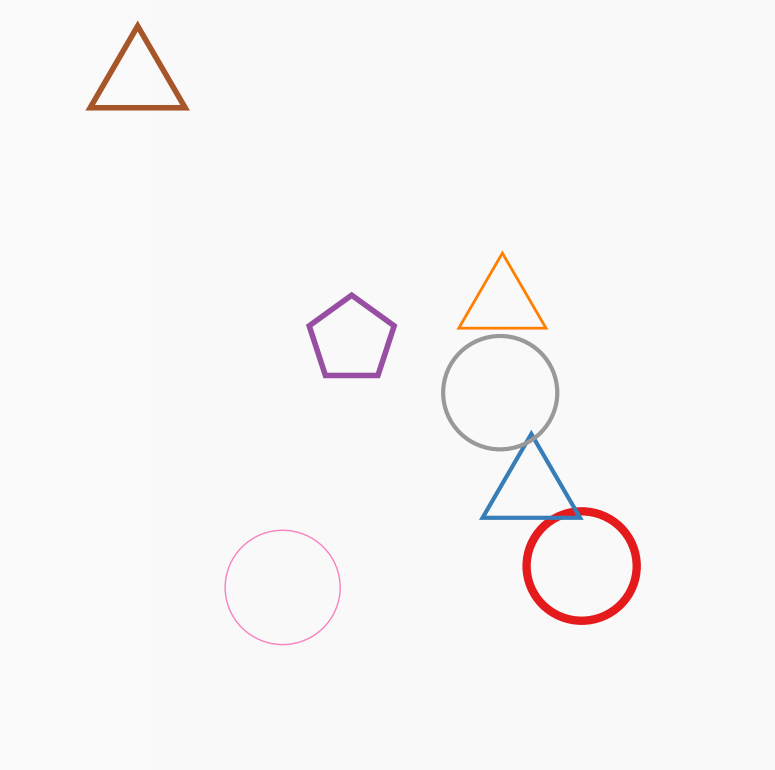[{"shape": "circle", "thickness": 3, "radius": 0.36, "center": [0.751, 0.265]}, {"shape": "triangle", "thickness": 1.5, "radius": 0.36, "center": [0.686, 0.364]}, {"shape": "pentagon", "thickness": 2, "radius": 0.29, "center": [0.454, 0.559]}, {"shape": "triangle", "thickness": 1, "radius": 0.33, "center": [0.648, 0.606]}, {"shape": "triangle", "thickness": 2, "radius": 0.35, "center": [0.178, 0.895]}, {"shape": "circle", "thickness": 0.5, "radius": 0.37, "center": [0.365, 0.237]}, {"shape": "circle", "thickness": 1.5, "radius": 0.37, "center": [0.645, 0.49]}]